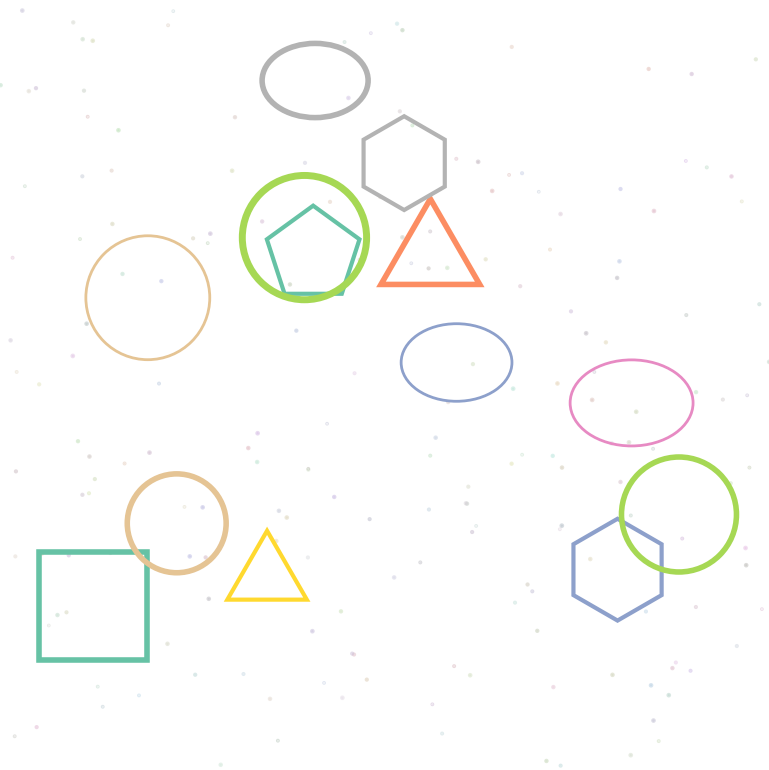[{"shape": "pentagon", "thickness": 1.5, "radius": 0.32, "center": [0.407, 0.67]}, {"shape": "square", "thickness": 2, "radius": 0.35, "center": [0.12, 0.213]}, {"shape": "triangle", "thickness": 2, "radius": 0.37, "center": [0.559, 0.668]}, {"shape": "oval", "thickness": 1, "radius": 0.36, "center": [0.593, 0.529]}, {"shape": "hexagon", "thickness": 1.5, "radius": 0.33, "center": [0.802, 0.26]}, {"shape": "oval", "thickness": 1, "radius": 0.4, "center": [0.82, 0.477]}, {"shape": "circle", "thickness": 2, "radius": 0.37, "center": [0.882, 0.332]}, {"shape": "circle", "thickness": 2.5, "radius": 0.4, "center": [0.395, 0.691]}, {"shape": "triangle", "thickness": 1.5, "radius": 0.3, "center": [0.347, 0.251]}, {"shape": "circle", "thickness": 1, "radius": 0.4, "center": [0.192, 0.613]}, {"shape": "circle", "thickness": 2, "radius": 0.32, "center": [0.229, 0.32]}, {"shape": "hexagon", "thickness": 1.5, "radius": 0.3, "center": [0.525, 0.788]}, {"shape": "oval", "thickness": 2, "radius": 0.34, "center": [0.409, 0.895]}]